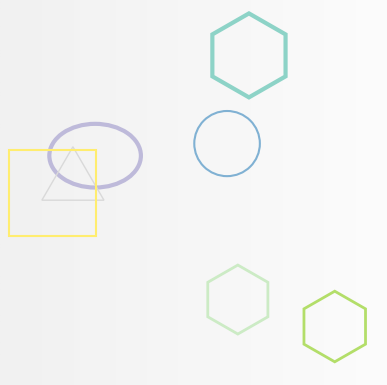[{"shape": "hexagon", "thickness": 3, "radius": 0.55, "center": [0.642, 0.856]}, {"shape": "oval", "thickness": 3, "radius": 0.59, "center": [0.245, 0.596]}, {"shape": "circle", "thickness": 1.5, "radius": 0.42, "center": [0.586, 0.627]}, {"shape": "hexagon", "thickness": 2, "radius": 0.46, "center": [0.864, 0.152]}, {"shape": "triangle", "thickness": 1, "radius": 0.46, "center": [0.188, 0.526]}, {"shape": "hexagon", "thickness": 2, "radius": 0.45, "center": [0.614, 0.222]}, {"shape": "square", "thickness": 1.5, "radius": 0.56, "center": [0.135, 0.498]}]